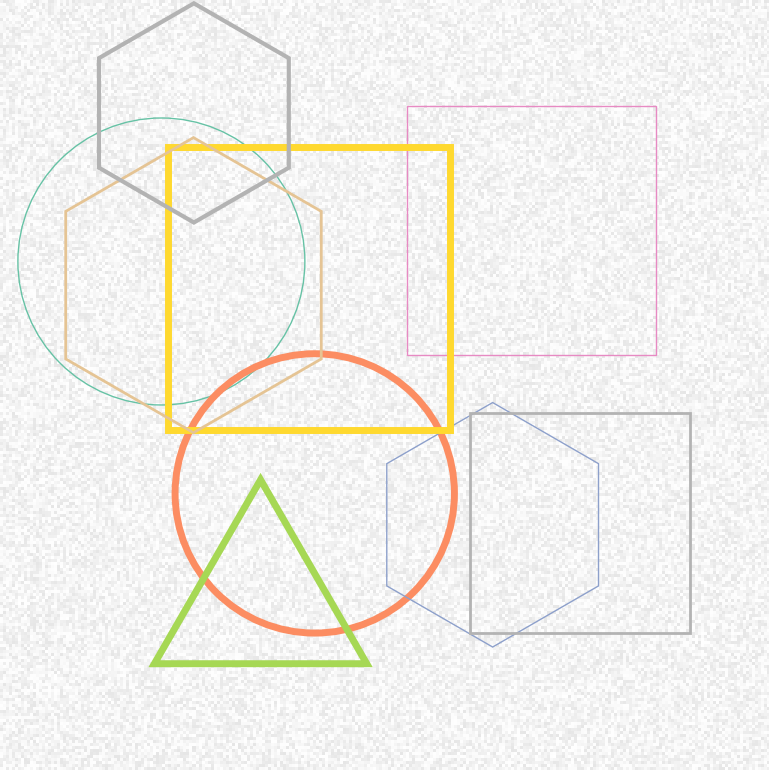[{"shape": "circle", "thickness": 0.5, "radius": 0.93, "center": [0.21, 0.66]}, {"shape": "circle", "thickness": 2.5, "radius": 0.91, "center": [0.409, 0.359]}, {"shape": "hexagon", "thickness": 0.5, "radius": 0.79, "center": [0.64, 0.318]}, {"shape": "square", "thickness": 0.5, "radius": 0.81, "center": [0.691, 0.701]}, {"shape": "triangle", "thickness": 2.5, "radius": 0.8, "center": [0.338, 0.218]}, {"shape": "square", "thickness": 2.5, "radius": 0.92, "center": [0.402, 0.626]}, {"shape": "hexagon", "thickness": 1, "radius": 0.96, "center": [0.251, 0.63]}, {"shape": "hexagon", "thickness": 1.5, "radius": 0.71, "center": [0.252, 0.853]}, {"shape": "square", "thickness": 1, "radius": 0.71, "center": [0.753, 0.321]}]